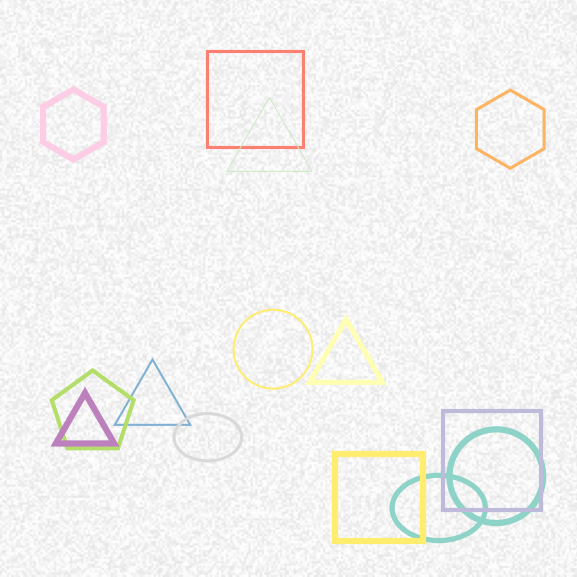[{"shape": "circle", "thickness": 3, "radius": 0.41, "center": [0.859, 0.175]}, {"shape": "oval", "thickness": 2.5, "radius": 0.4, "center": [0.76, 0.12]}, {"shape": "triangle", "thickness": 2.5, "radius": 0.36, "center": [0.599, 0.374]}, {"shape": "square", "thickness": 2, "radius": 0.43, "center": [0.852, 0.202]}, {"shape": "square", "thickness": 1.5, "radius": 0.42, "center": [0.442, 0.828]}, {"shape": "triangle", "thickness": 1, "radius": 0.38, "center": [0.264, 0.301]}, {"shape": "hexagon", "thickness": 1.5, "radius": 0.34, "center": [0.884, 0.775]}, {"shape": "pentagon", "thickness": 2, "radius": 0.37, "center": [0.161, 0.283]}, {"shape": "hexagon", "thickness": 3, "radius": 0.3, "center": [0.127, 0.784]}, {"shape": "oval", "thickness": 1.5, "radius": 0.29, "center": [0.36, 0.242]}, {"shape": "triangle", "thickness": 3, "radius": 0.29, "center": [0.147, 0.26]}, {"shape": "triangle", "thickness": 0.5, "radius": 0.43, "center": [0.467, 0.745]}, {"shape": "circle", "thickness": 1, "radius": 0.34, "center": [0.473, 0.394]}, {"shape": "square", "thickness": 3, "radius": 0.38, "center": [0.656, 0.138]}]